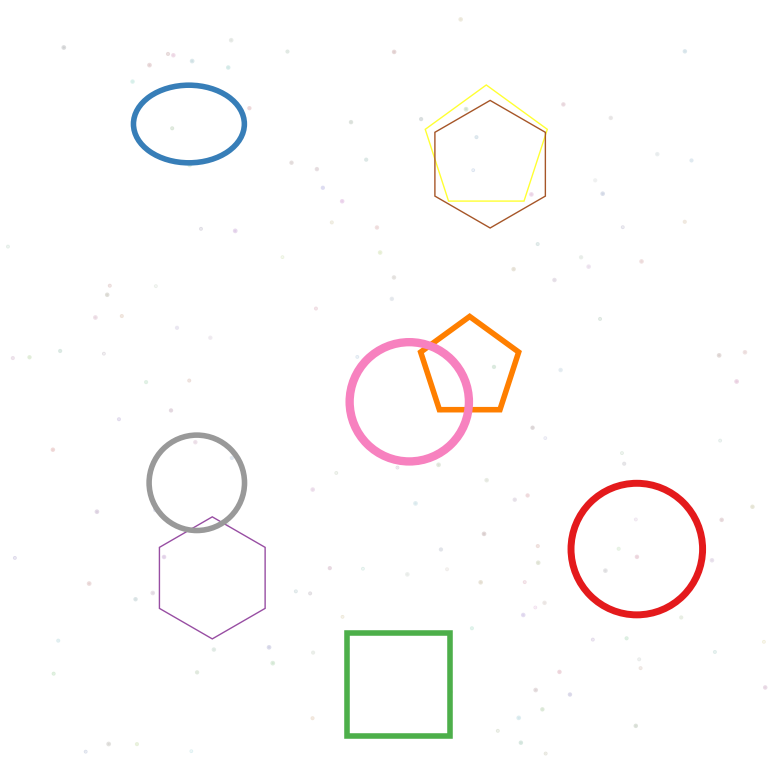[{"shape": "circle", "thickness": 2.5, "radius": 0.43, "center": [0.827, 0.287]}, {"shape": "oval", "thickness": 2, "radius": 0.36, "center": [0.245, 0.839]}, {"shape": "square", "thickness": 2, "radius": 0.33, "center": [0.518, 0.111]}, {"shape": "hexagon", "thickness": 0.5, "radius": 0.4, "center": [0.276, 0.25]}, {"shape": "pentagon", "thickness": 2, "radius": 0.33, "center": [0.61, 0.522]}, {"shape": "pentagon", "thickness": 0.5, "radius": 0.42, "center": [0.632, 0.806]}, {"shape": "hexagon", "thickness": 0.5, "radius": 0.41, "center": [0.637, 0.787]}, {"shape": "circle", "thickness": 3, "radius": 0.39, "center": [0.532, 0.478]}, {"shape": "circle", "thickness": 2, "radius": 0.31, "center": [0.256, 0.373]}]